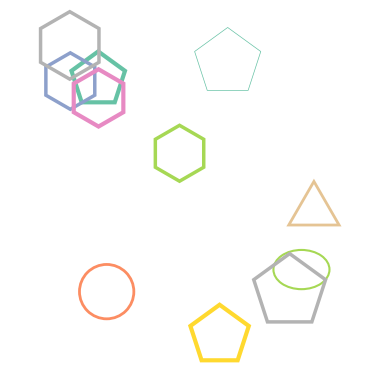[{"shape": "pentagon", "thickness": 3, "radius": 0.37, "center": [0.255, 0.793]}, {"shape": "pentagon", "thickness": 0.5, "radius": 0.45, "center": [0.591, 0.838]}, {"shape": "circle", "thickness": 2, "radius": 0.35, "center": [0.277, 0.242]}, {"shape": "hexagon", "thickness": 2.5, "radius": 0.37, "center": [0.183, 0.789]}, {"shape": "hexagon", "thickness": 3, "radius": 0.37, "center": [0.256, 0.746]}, {"shape": "hexagon", "thickness": 2.5, "radius": 0.36, "center": [0.466, 0.602]}, {"shape": "oval", "thickness": 1.5, "radius": 0.36, "center": [0.783, 0.3]}, {"shape": "pentagon", "thickness": 3, "radius": 0.4, "center": [0.57, 0.129]}, {"shape": "triangle", "thickness": 2, "radius": 0.38, "center": [0.815, 0.453]}, {"shape": "hexagon", "thickness": 2.5, "radius": 0.44, "center": [0.181, 0.882]}, {"shape": "pentagon", "thickness": 2.5, "radius": 0.49, "center": [0.752, 0.243]}]